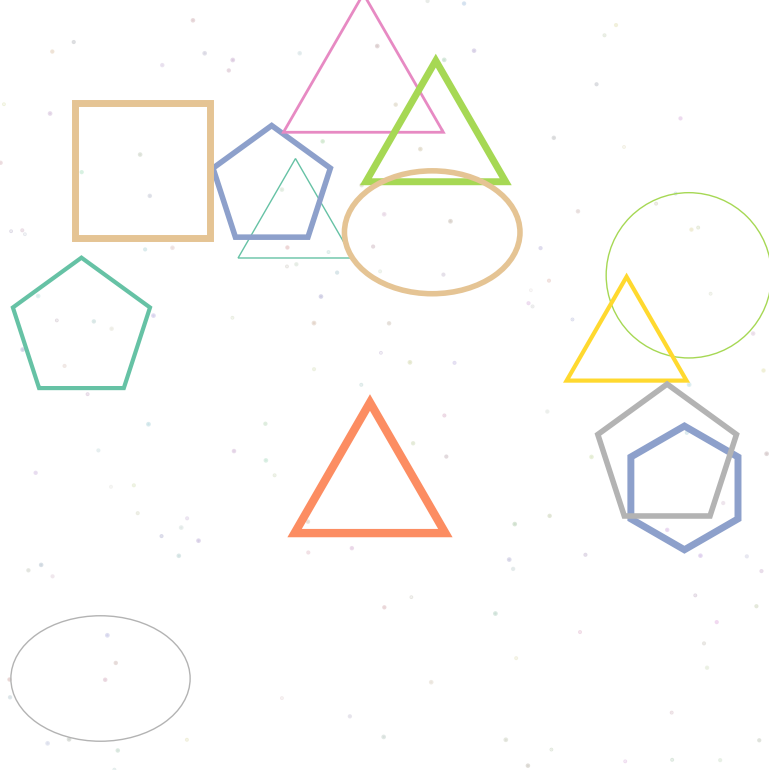[{"shape": "pentagon", "thickness": 1.5, "radius": 0.47, "center": [0.106, 0.572]}, {"shape": "triangle", "thickness": 0.5, "radius": 0.43, "center": [0.384, 0.708]}, {"shape": "triangle", "thickness": 3, "radius": 0.57, "center": [0.48, 0.364]}, {"shape": "pentagon", "thickness": 2, "radius": 0.4, "center": [0.353, 0.757]}, {"shape": "hexagon", "thickness": 2.5, "radius": 0.4, "center": [0.889, 0.366]}, {"shape": "triangle", "thickness": 1, "radius": 0.6, "center": [0.472, 0.888]}, {"shape": "triangle", "thickness": 2.5, "radius": 0.52, "center": [0.566, 0.816]}, {"shape": "circle", "thickness": 0.5, "radius": 0.54, "center": [0.895, 0.642]}, {"shape": "triangle", "thickness": 1.5, "radius": 0.45, "center": [0.814, 0.551]}, {"shape": "oval", "thickness": 2, "radius": 0.57, "center": [0.561, 0.698]}, {"shape": "square", "thickness": 2.5, "radius": 0.44, "center": [0.185, 0.778]}, {"shape": "oval", "thickness": 0.5, "radius": 0.58, "center": [0.131, 0.119]}, {"shape": "pentagon", "thickness": 2, "radius": 0.47, "center": [0.866, 0.406]}]